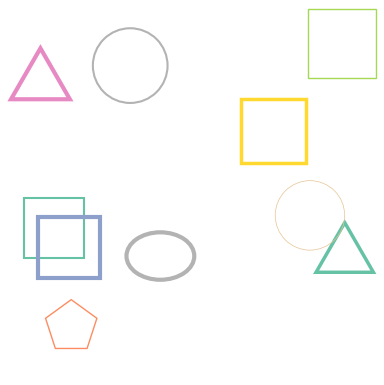[{"shape": "square", "thickness": 1.5, "radius": 0.39, "center": [0.14, 0.408]}, {"shape": "triangle", "thickness": 2.5, "radius": 0.43, "center": [0.895, 0.336]}, {"shape": "pentagon", "thickness": 1, "radius": 0.35, "center": [0.185, 0.152]}, {"shape": "square", "thickness": 3, "radius": 0.4, "center": [0.179, 0.358]}, {"shape": "triangle", "thickness": 3, "radius": 0.44, "center": [0.105, 0.786]}, {"shape": "square", "thickness": 1, "radius": 0.45, "center": [0.888, 0.887]}, {"shape": "square", "thickness": 2.5, "radius": 0.42, "center": [0.71, 0.66]}, {"shape": "circle", "thickness": 0.5, "radius": 0.45, "center": [0.805, 0.441]}, {"shape": "oval", "thickness": 3, "radius": 0.44, "center": [0.417, 0.335]}, {"shape": "circle", "thickness": 1.5, "radius": 0.49, "center": [0.338, 0.83]}]